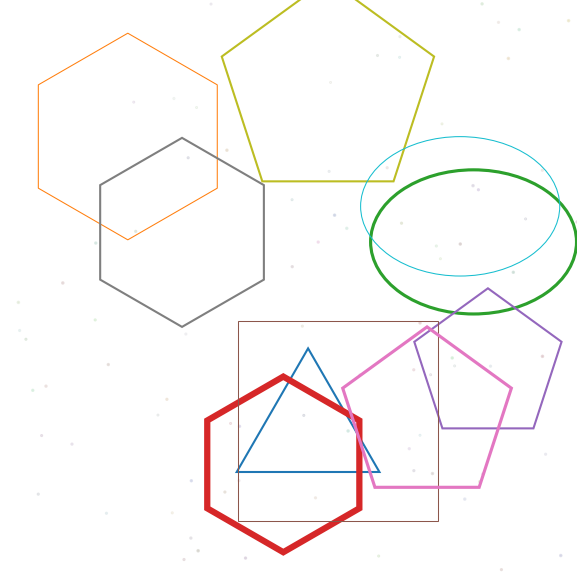[{"shape": "triangle", "thickness": 1, "radius": 0.71, "center": [0.533, 0.253]}, {"shape": "hexagon", "thickness": 0.5, "radius": 0.89, "center": [0.221, 0.763]}, {"shape": "oval", "thickness": 1.5, "radius": 0.89, "center": [0.82, 0.58]}, {"shape": "hexagon", "thickness": 3, "radius": 0.76, "center": [0.491, 0.195]}, {"shape": "pentagon", "thickness": 1, "radius": 0.67, "center": [0.845, 0.366]}, {"shape": "square", "thickness": 0.5, "radius": 0.86, "center": [0.585, 0.27]}, {"shape": "pentagon", "thickness": 1.5, "radius": 0.77, "center": [0.739, 0.28]}, {"shape": "hexagon", "thickness": 1, "radius": 0.82, "center": [0.315, 0.597]}, {"shape": "pentagon", "thickness": 1, "radius": 0.97, "center": [0.568, 0.841]}, {"shape": "oval", "thickness": 0.5, "radius": 0.86, "center": [0.797, 0.642]}]